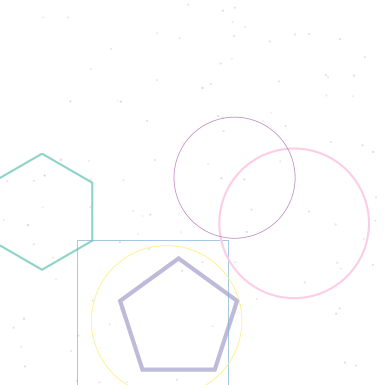[{"shape": "hexagon", "thickness": 1.5, "radius": 0.75, "center": [0.109, 0.45]}, {"shape": "pentagon", "thickness": 3, "radius": 0.8, "center": [0.464, 0.169]}, {"shape": "square", "thickness": 0.5, "radius": 0.98, "center": [0.396, 0.181]}, {"shape": "circle", "thickness": 1.5, "radius": 0.97, "center": [0.764, 0.42]}, {"shape": "circle", "thickness": 0.5, "radius": 0.79, "center": [0.609, 0.538]}, {"shape": "circle", "thickness": 0.5, "radius": 0.98, "center": [0.433, 0.167]}]